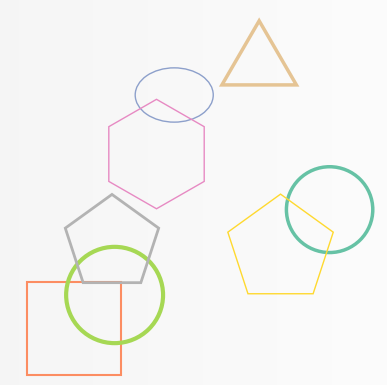[{"shape": "circle", "thickness": 2.5, "radius": 0.56, "center": [0.851, 0.455]}, {"shape": "square", "thickness": 1.5, "radius": 0.61, "center": [0.192, 0.147]}, {"shape": "oval", "thickness": 1, "radius": 0.5, "center": [0.45, 0.753]}, {"shape": "hexagon", "thickness": 1, "radius": 0.71, "center": [0.404, 0.6]}, {"shape": "circle", "thickness": 3, "radius": 0.63, "center": [0.296, 0.234]}, {"shape": "pentagon", "thickness": 1, "radius": 0.72, "center": [0.724, 0.353]}, {"shape": "triangle", "thickness": 2.5, "radius": 0.55, "center": [0.669, 0.835]}, {"shape": "pentagon", "thickness": 2, "radius": 0.63, "center": [0.289, 0.368]}]